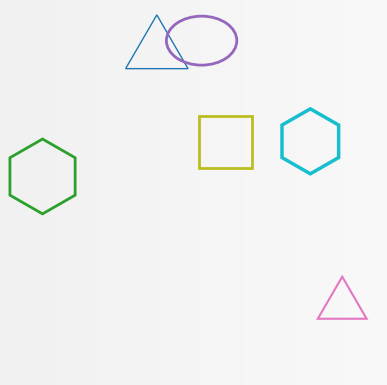[{"shape": "triangle", "thickness": 1, "radius": 0.47, "center": [0.405, 0.868]}, {"shape": "hexagon", "thickness": 2, "radius": 0.49, "center": [0.11, 0.542]}, {"shape": "oval", "thickness": 2, "radius": 0.45, "center": [0.52, 0.894]}, {"shape": "triangle", "thickness": 1.5, "radius": 0.36, "center": [0.883, 0.208]}, {"shape": "square", "thickness": 2, "radius": 0.34, "center": [0.582, 0.631]}, {"shape": "hexagon", "thickness": 2.5, "radius": 0.42, "center": [0.801, 0.633]}]